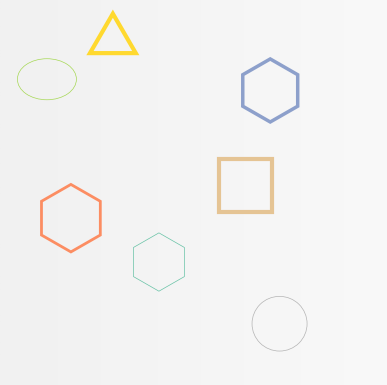[{"shape": "hexagon", "thickness": 0.5, "radius": 0.38, "center": [0.41, 0.319]}, {"shape": "hexagon", "thickness": 2, "radius": 0.44, "center": [0.183, 0.433]}, {"shape": "hexagon", "thickness": 2.5, "radius": 0.41, "center": [0.697, 0.765]}, {"shape": "oval", "thickness": 0.5, "radius": 0.38, "center": [0.121, 0.794]}, {"shape": "triangle", "thickness": 3, "radius": 0.34, "center": [0.291, 0.896]}, {"shape": "square", "thickness": 3, "radius": 0.35, "center": [0.634, 0.519]}, {"shape": "circle", "thickness": 0.5, "radius": 0.36, "center": [0.721, 0.159]}]